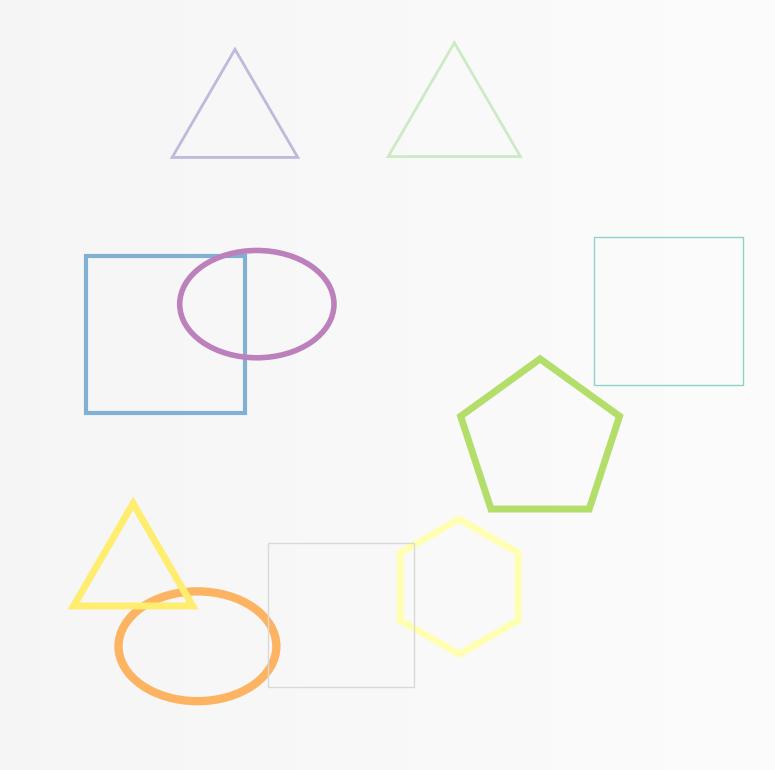[{"shape": "square", "thickness": 0.5, "radius": 0.48, "center": [0.863, 0.596]}, {"shape": "hexagon", "thickness": 2.5, "radius": 0.44, "center": [0.592, 0.238]}, {"shape": "triangle", "thickness": 1, "radius": 0.47, "center": [0.303, 0.842]}, {"shape": "square", "thickness": 1.5, "radius": 0.51, "center": [0.213, 0.565]}, {"shape": "oval", "thickness": 3, "radius": 0.51, "center": [0.255, 0.161]}, {"shape": "pentagon", "thickness": 2.5, "radius": 0.54, "center": [0.697, 0.426]}, {"shape": "square", "thickness": 0.5, "radius": 0.47, "center": [0.44, 0.201]}, {"shape": "oval", "thickness": 2, "radius": 0.5, "center": [0.331, 0.605]}, {"shape": "triangle", "thickness": 1, "radius": 0.49, "center": [0.586, 0.846]}, {"shape": "triangle", "thickness": 2.5, "radius": 0.44, "center": [0.172, 0.257]}]